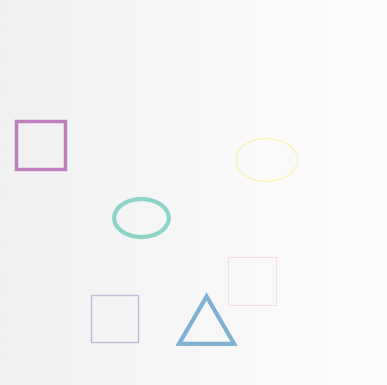[{"shape": "oval", "thickness": 3, "radius": 0.35, "center": [0.365, 0.434]}, {"shape": "square", "thickness": 1, "radius": 0.31, "center": [0.295, 0.173]}, {"shape": "triangle", "thickness": 3, "radius": 0.41, "center": [0.533, 0.148]}, {"shape": "square", "thickness": 0.5, "radius": 0.31, "center": [0.651, 0.27]}, {"shape": "square", "thickness": 2.5, "radius": 0.32, "center": [0.104, 0.623]}, {"shape": "oval", "thickness": 0.5, "radius": 0.4, "center": [0.688, 0.585]}]